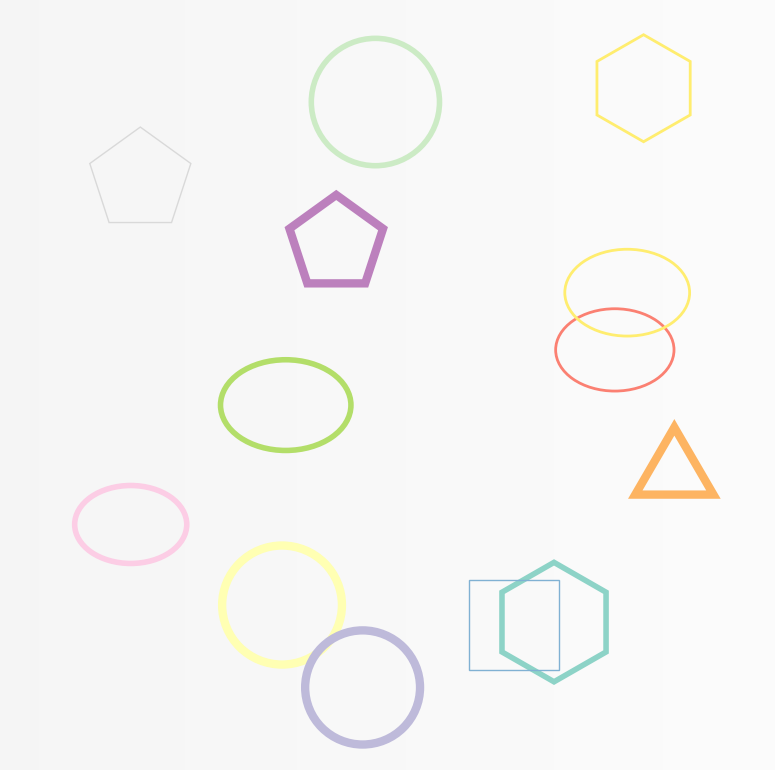[{"shape": "hexagon", "thickness": 2, "radius": 0.39, "center": [0.715, 0.192]}, {"shape": "circle", "thickness": 3, "radius": 0.39, "center": [0.364, 0.214]}, {"shape": "circle", "thickness": 3, "radius": 0.37, "center": [0.468, 0.107]}, {"shape": "oval", "thickness": 1, "radius": 0.38, "center": [0.793, 0.546]}, {"shape": "square", "thickness": 0.5, "radius": 0.29, "center": [0.663, 0.189]}, {"shape": "triangle", "thickness": 3, "radius": 0.29, "center": [0.87, 0.387]}, {"shape": "oval", "thickness": 2, "radius": 0.42, "center": [0.369, 0.474]}, {"shape": "oval", "thickness": 2, "radius": 0.36, "center": [0.169, 0.319]}, {"shape": "pentagon", "thickness": 0.5, "radius": 0.34, "center": [0.181, 0.766]}, {"shape": "pentagon", "thickness": 3, "radius": 0.32, "center": [0.434, 0.683]}, {"shape": "circle", "thickness": 2, "radius": 0.41, "center": [0.484, 0.867]}, {"shape": "hexagon", "thickness": 1, "radius": 0.35, "center": [0.83, 0.885]}, {"shape": "oval", "thickness": 1, "radius": 0.4, "center": [0.809, 0.62]}]